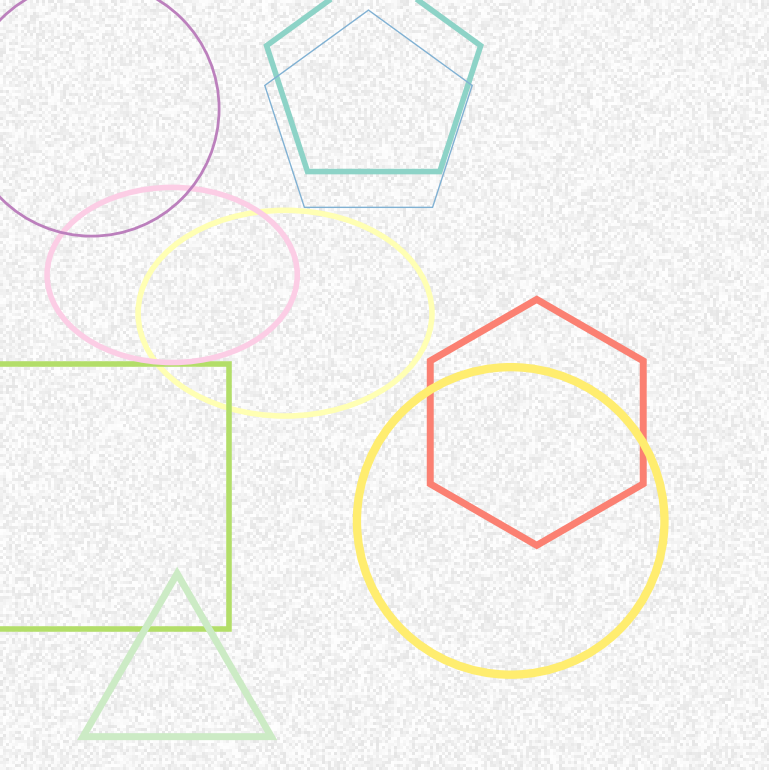[{"shape": "pentagon", "thickness": 2, "radius": 0.73, "center": [0.485, 0.895]}, {"shape": "oval", "thickness": 2, "radius": 0.95, "center": [0.37, 0.593]}, {"shape": "hexagon", "thickness": 2.5, "radius": 0.8, "center": [0.697, 0.451]}, {"shape": "pentagon", "thickness": 0.5, "radius": 0.71, "center": [0.479, 0.845]}, {"shape": "square", "thickness": 2, "radius": 0.86, "center": [0.125, 0.355]}, {"shape": "oval", "thickness": 2, "radius": 0.81, "center": [0.224, 0.643]}, {"shape": "circle", "thickness": 1, "radius": 0.83, "center": [0.119, 0.859]}, {"shape": "triangle", "thickness": 2.5, "radius": 0.71, "center": [0.23, 0.114]}, {"shape": "circle", "thickness": 3, "radius": 1.0, "center": [0.663, 0.323]}]